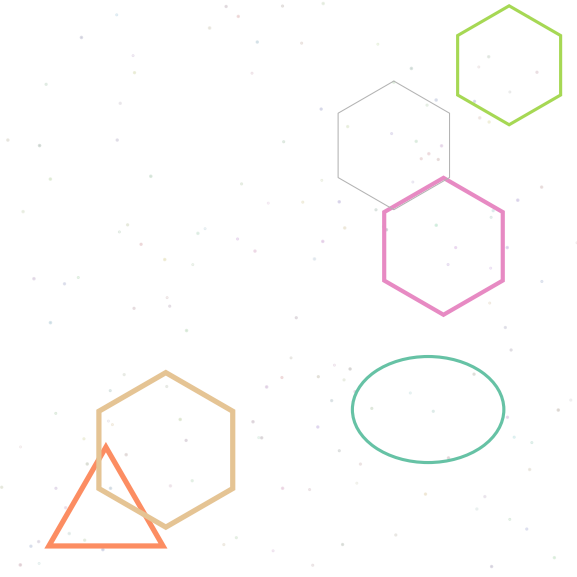[{"shape": "oval", "thickness": 1.5, "radius": 0.66, "center": [0.741, 0.29]}, {"shape": "triangle", "thickness": 2.5, "radius": 0.57, "center": [0.183, 0.111]}, {"shape": "hexagon", "thickness": 2, "radius": 0.59, "center": [0.768, 0.573]}, {"shape": "hexagon", "thickness": 1.5, "radius": 0.51, "center": [0.882, 0.886]}, {"shape": "hexagon", "thickness": 2.5, "radius": 0.67, "center": [0.287, 0.22]}, {"shape": "hexagon", "thickness": 0.5, "radius": 0.56, "center": [0.682, 0.747]}]